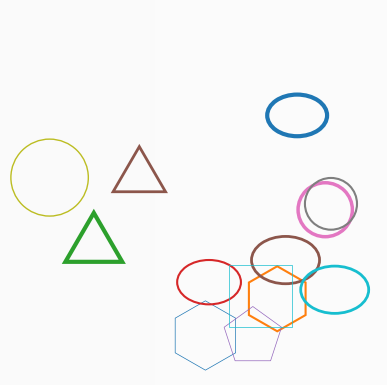[{"shape": "oval", "thickness": 3, "radius": 0.39, "center": [0.767, 0.7]}, {"shape": "hexagon", "thickness": 0.5, "radius": 0.45, "center": [0.53, 0.129]}, {"shape": "hexagon", "thickness": 1.5, "radius": 0.42, "center": [0.715, 0.224]}, {"shape": "triangle", "thickness": 3, "radius": 0.42, "center": [0.242, 0.362]}, {"shape": "oval", "thickness": 1.5, "radius": 0.41, "center": [0.539, 0.267]}, {"shape": "pentagon", "thickness": 0.5, "radius": 0.39, "center": [0.652, 0.126]}, {"shape": "oval", "thickness": 2, "radius": 0.44, "center": [0.737, 0.324]}, {"shape": "triangle", "thickness": 2, "radius": 0.39, "center": [0.36, 0.541]}, {"shape": "circle", "thickness": 2.5, "radius": 0.35, "center": [0.839, 0.455]}, {"shape": "circle", "thickness": 1.5, "radius": 0.34, "center": [0.854, 0.471]}, {"shape": "circle", "thickness": 1, "radius": 0.5, "center": [0.128, 0.539]}, {"shape": "oval", "thickness": 2, "radius": 0.44, "center": [0.864, 0.247]}, {"shape": "square", "thickness": 0.5, "radius": 0.4, "center": [0.672, 0.231]}]